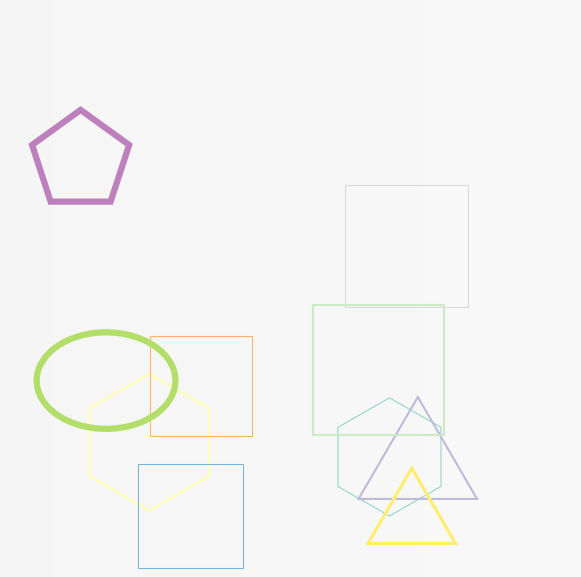[{"shape": "hexagon", "thickness": 0.5, "radius": 0.51, "center": [0.67, 0.208]}, {"shape": "hexagon", "thickness": 1, "radius": 0.59, "center": [0.257, 0.234]}, {"shape": "triangle", "thickness": 1, "radius": 0.59, "center": [0.719, 0.194]}, {"shape": "square", "thickness": 0.5, "radius": 0.45, "center": [0.328, 0.106]}, {"shape": "square", "thickness": 0.5, "radius": 0.44, "center": [0.346, 0.331]}, {"shape": "oval", "thickness": 3, "radius": 0.6, "center": [0.182, 0.34]}, {"shape": "square", "thickness": 0.5, "radius": 0.53, "center": [0.699, 0.573]}, {"shape": "pentagon", "thickness": 3, "radius": 0.44, "center": [0.139, 0.721]}, {"shape": "square", "thickness": 1, "radius": 0.56, "center": [0.651, 0.359]}, {"shape": "triangle", "thickness": 1.5, "radius": 0.43, "center": [0.708, 0.102]}]